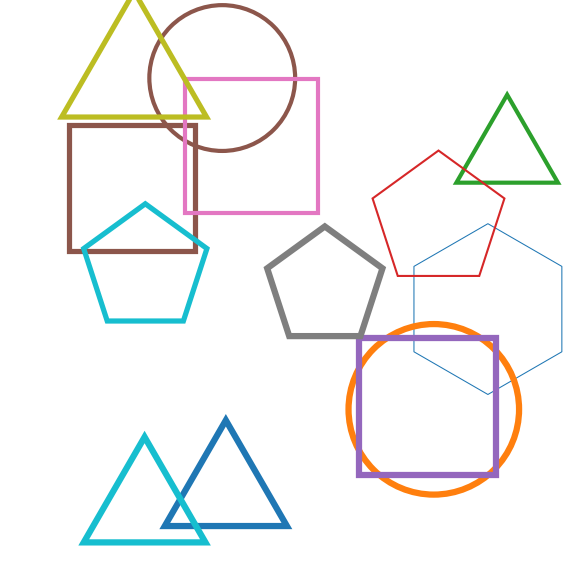[{"shape": "triangle", "thickness": 3, "radius": 0.61, "center": [0.391, 0.149]}, {"shape": "hexagon", "thickness": 0.5, "radius": 0.74, "center": [0.845, 0.464]}, {"shape": "circle", "thickness": 3, "radius": 0.74, "center": [0.751, 0.29]}, {"shape": "triangle", "thickness": 2, "radius": 0.51, "center": [0.878, 0.734]}, {"shape": "pentagon", "thickness": 1, "radius": 0.6, "center": [0.759, 0.618]}, {"shape": "square", "thickness": 3, "radius": 0.59, "center": [0.74, 0.295]}, {"shape": "circle", "thickness": 2, "radius": 0.63, "center": [0.385, 0.864]}, {"shape": "square", "thickness": 2.5, "radius": 0.54, "center": [0.229, 0.674]}, {"shape": "square", "thickness": 2, "radius": 0.58, "center": [0.435, 0.747]}, {"shape": "pentagon", "thickness": 3, "radius": 0.52, "center": [0.562, 0.502]}, {"shape": "triangle", "thickness": 2.5, "radius": 0.72, "center": [0.232, 0.869]}, {"shape": "triangle", "thickness": 3, "radius": 0.61, "center": [0.25, 0.121]}, {"shape": "pentagon", "thickness": 2.5, "radius": 0.56, "center": [0.252, 0.534]}]